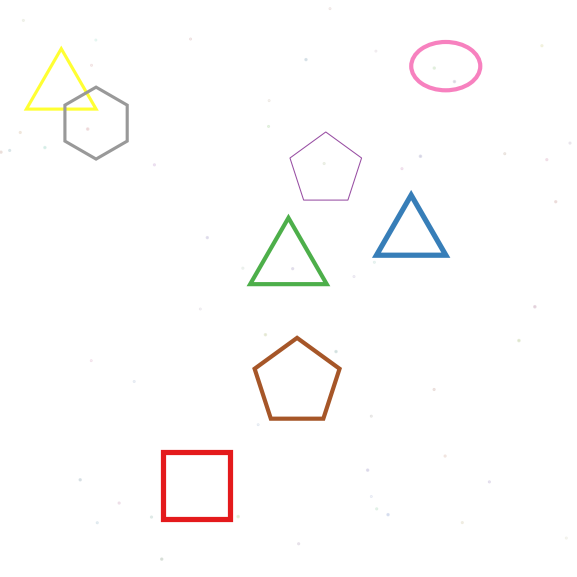[{"shape": "square", "thickness": 2.5, "radius": 0.29, "center": [0.34, 0.158]}, {"shape": "triangle", "thickness": 2.5, "radius": 0.35, "center": [0.712, 0.592]}, {"shape": "triangle", "thickness": 2, "radius": 0.38, "center": [0.499, 0.545]}, {"shape": "pentagon", "thickness": 0.5, "radius": 0.33, "center": [0.564, 0.705]}, {"shape": "triangle", "thickness": 1.5, "radius": 0.35, "center": [0.106, 0.845]}, {"shape": "pentagon", "thickness": 2, "radius": 0.39, "center": [0.514, 0.337]}, {"shape": "oval", "thickness": 2, "radius": 0.3, "center": [0.772, 0.885]}, {"shape": "hexagon", "thickness": 1.5, "radius": 0.31, "center": [0.166, 0.786]}]